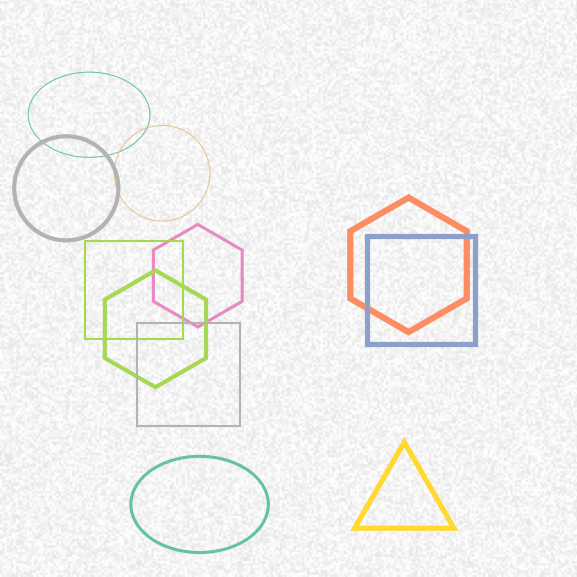[{"shape": "oval", "thickness": 1.5, "radius": 0.6, "center": [0.346, 0.126]}, {"shape": "oval", "thickness": 0.5, "radius": 0.53, "center": [0.154, 0.8]}, {"shape": "hexagon", "thickness": 3, "radius": 0.58, "center": [0.707, 0.541]}, {"shape": "square", "thickness": 2.5, "radius": 0.47, "center": [0.729, 0.496]}, {"shape": "hexagon", "thickness": 1.5, "radius": 0.44, "center": [0.342, 0.522]}, {"shape": "square", "thickness": 1, "radius": 0.42, "center": [0.231, 0.498]}, {"shape": "hexagon", "thickness": 2, "radius": 0.51, "center": [0.269, 0.43]}, {"shape": "triangle", "thickness": 2.5, "radius": 0.5, "center": [0.7, 0.134]}, {"shape": "circle", "thickness": 0.5, "radius": 0.41, "center": [0.281, 0.699]}, {"shape": "circle", "thickness": 2, "radius": 0.45, "center": [0.115, 0.673]}, {"shape": "square", "thickness": 1, "radius": 0.45, "center": [0.327, 0.35]}]